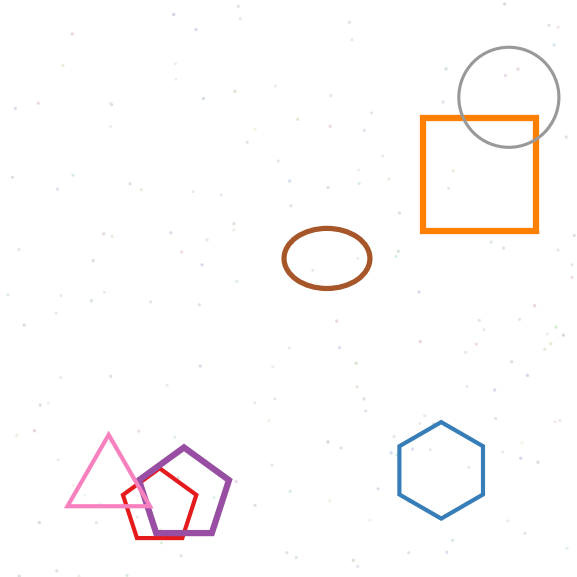[{"shape": "pentagon", "thickness": 2, "radius": 0.33, "center": [0.276, 0.121]}, {"shape": "hexagon", "thickness": 2, "radius": 0.42, "center": [0.764, 0.185]}, {"shape": "pentagon", "thickness": 3, "radius": 0.41, "center": [0.319, 0.142]}, {"shape": "square", "thickness": 3, "radius": 0.49, "center": [0.831, 0.697]}, {"shape": "oval", "thickness": 2.5, "radius": 0.37, "center": [0.566, 0.552]}, {"shape": "triangle", "thickness": 2, "radius": 0.41, "center": [0.188, 0.164]}, {"shape": "circle", "thickness": 1.5, "radius": 0.43, "center": [0.881, 0.831]}]